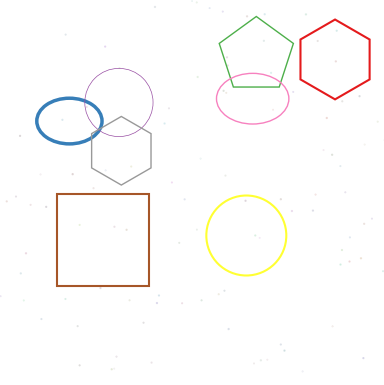[{"shape": "hexagon", "thickness": 1.5, "radius": 0.52, "center": [0.87, 0.846]}, {"shape": "oval", "thickness": 2.5, "radius": 0.42, "center": [0.18, 0.686]}, {"shape": "pentagon", "thickness": 1, "radius": 0.51, "center": [0.666, 0.856]}, {"shape": "circle", "thickness": 0.5, "radius": 0.44, "center": [0.309, 0.734]}, {"shape": "circle", "thickness": 1.5, "radius": 0.52, "center": [0.64, 0.388]}, {"shape": "square", "thickness": 1.5, "radius": 0.6, "center": [0.267, 0.376]}, {"shape": "oval", "thickness": 1, "radius": 0.47, "center": [0.656, 0.744]}, {"shape": "hexagon", "thickness": 1, "radius": 0.45, "center": [0.315, 0.608]}]